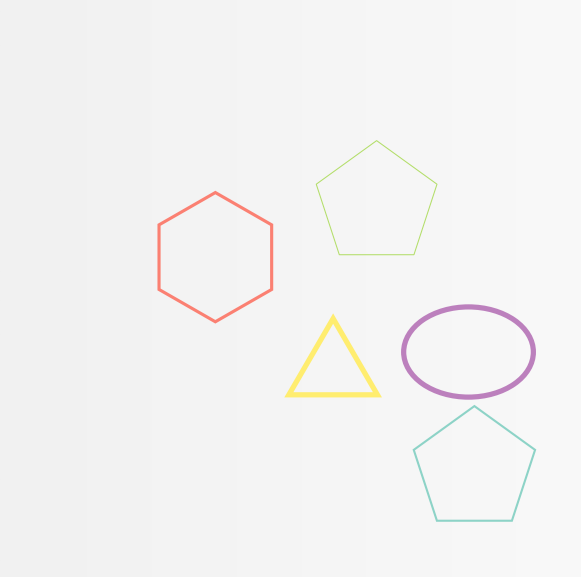[{"shape": "pentagon", "thickness": 1, "radius": 0.55, "center": [0.816, 0.186]}, {"shape": "hexagon", "thickness": 1.5, "radius": 0.56, "center": [0.37, 0.554]}, {"shape": "pentagon", "thickness": 0.5, "radius": 0.55, "center": [0.648, 0.646]}, {"shape": "oval", "thickness": 2.5, "radius": 0.56, "center": [0.806, 0.39]}, {"shape": "triangle", "thickness": 2.5, "radius": 0.44, "center": [0.573, 0.359]}]